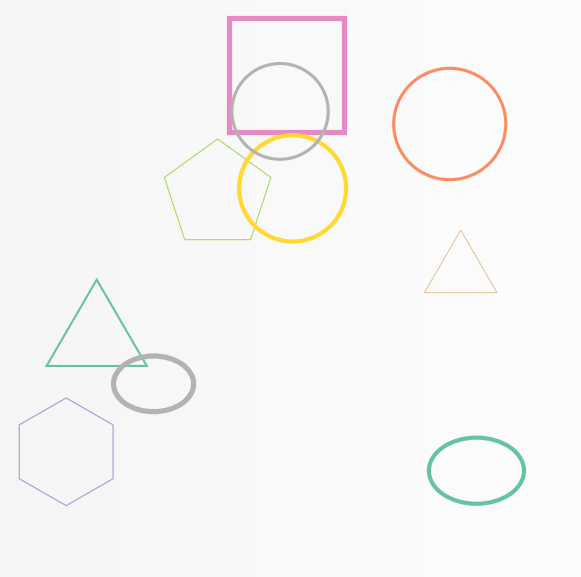[{"shape": "oval", "thickness": 2, "radius": 0.41, "center": [0.82, 0.184]}, {"shape": "triangle", "thickness": 1, "radius": 0.5, "center": [0.166, 0.415]}, {"shape": "circle", "thickness": 1.5, "radius": 0.48, "center": [0.774, 0.784]}, {"shape": "hexagon", "thickness": 0.5, "radius": 0.47, "center": [0.114, 0.217]}, {"shape": "square", "thickness": 2.5, "radius": 0.49, "center": [0.493, 0.869]}, {"shape": "pentagon", "thickness": 0.5, "radius": 0.48, "center": [0.374, 0.662]}, {"shape": "circle", "thickness": 2, "radius": 0.46, "center": [0.503, 0.673]}, {"shape": "triangle", "thickness": 0.5, "radius": 0.36, "center": [0.793, 0.528]}, {"shape": "circle", "thickness": 1.5, "radius": 0.41, "center": [0.482, 0.806]}, {"shape": "oval", "thickness": 2.5, "radius": 0.34, "center": [0.264, 0.334]}]